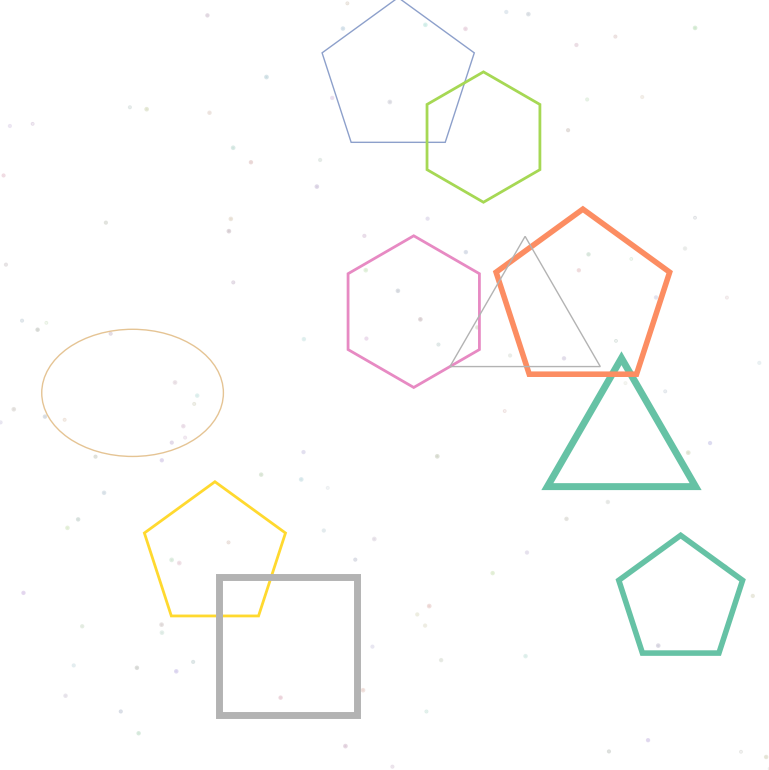[{"shape": "pentagon", "thickness": 2, "radius": 0.42, "center": [0.884, 0.22]}, {"shape": "triangle", "thickness": 2.5, "radius": 0.56, "center": [0.807, 0.424]}, {"shape": "pentagon", "thickness": 2, "radius": 0.59, "center": [0.757, 0.61]}, {"shape": "pentagon", "thickness": 0.5, "radius": 0.52, "center": [0.517, 0.899]}, {"shape": "hexagon", "thickness": 1, "radius": 0.49, "center": [0.537, 0.595]}, {"shape": "hexagon", "thickness": 1, "radius": 0.42, "center": [0.628, 0.822]}, {"shape": "pentagon", "thickness": 1, "radius": 0.48, "center": [0.279, 0.278]}, {"shape": "oval", "thickness": 0.5, "radius": 0.59, "center": [0.172, 0.49]}, {"shape": "square", "thickness": 2.5, "radius": 0.45, "center": [0.374, 0.161]}, {"shape": "triangle", "thickness": 0.5, "radius": 0.56, "center": [0.682, 0.58]}]